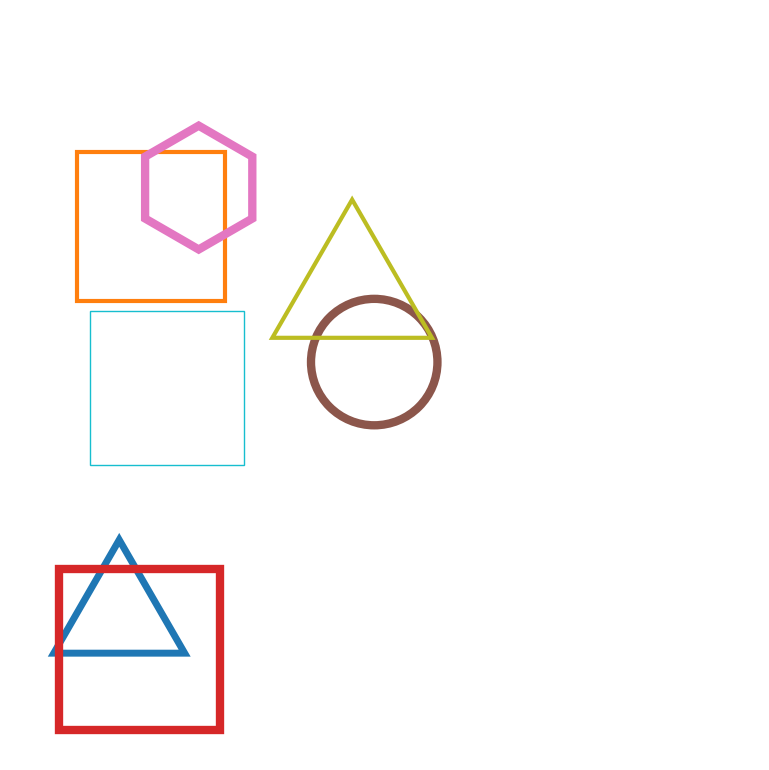[{"shape": "triangle", "thickness": 2.5, "radius": 0.49, "center": [0.155, 0.201]}, {"shape": "square", "thickness": 1.5, "radius": 0.48, "center": [0.196, 0.706]}, {"shape": "square", "thickness": 3, "radius": 0.52, "center": [0.181, 0.157]}, {"shape": "circle", "thickness": 3, "radius": 0.41, "center": [0.486, 0.53]}, {"shape": "hexagon", "thickness": 3, "radius": 0.4, "center": [0.258, 0.756]}, {"shape": "triangle", "thickness": 1.5, "radius": 0.6, "center": [0.457, 0.621]}, {"shape": "square", "thickness": 0.5, "radius": 0.5, "center": [0.217, 0.497]}]